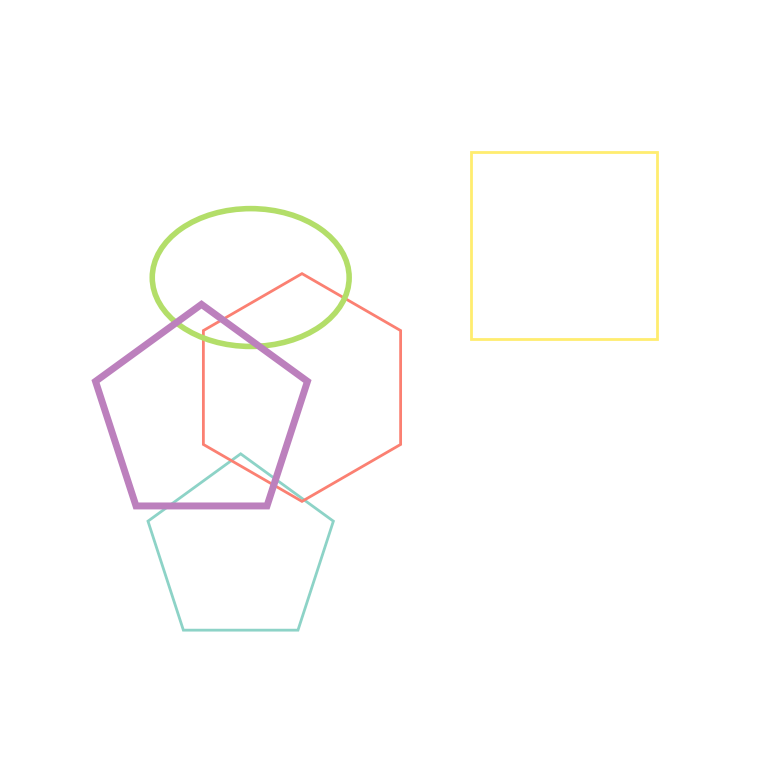[{"shape": "pentagon", "thickness": 1, "radius": 0.63, "center": [0.313, 0.284]}, {"shape": "hexagon", "thickness": 1, "radius": 0.74, "center": [0.392, 0.497]}, {"shape": "oval", "thickness": 2, "radius": 0.64, "center": [0.326, 0.64]}, {"shape": "pentagon", "thickness": 2.5, "radius": 0.72, "center": [0.262, 0.46]}, {"shape": "square", "thickness": 1, "radius": 0.6, "center": [0.733, 0.681]}]